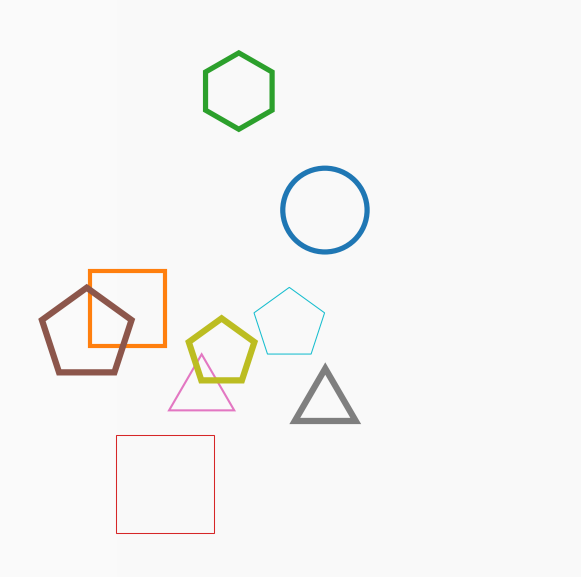[{"shape": "circle", "thickness": 2.5, "radius": 0.36, "center": [0.559, 0.635]}, {"shape": "square", "thickness": 2, "radius": 0.32, "center": [0.219, 0.465]}, {"shape": "hexagon", "thickness": 2.5, "radius": 0.33, "center": [0.411, 0.841]}, {"shape": "square", "thickness": 0.5, "radius": 0.42, "center": [0.284, 0.161]}, {"shape": "pentagon", "thickness": 3, "radius": 0.41, "center": [0.149, 0.42]}, {"shape": "triangle", "thickness": 1, "radius": 0.32, "center": [0.347, 0.321]}, {"shape": "triangle", "thickness": 3, "radius": 0.3, "center": [0.56, 0.3]}, {"shape": "pentagon", "thickness": 3, "radius": 0.3, "center": [0.381, 0.388]}, {"shape": "pentagon", "thickness": 0.5, "radius": 0.32, "center": [0.498, 0.438]}]